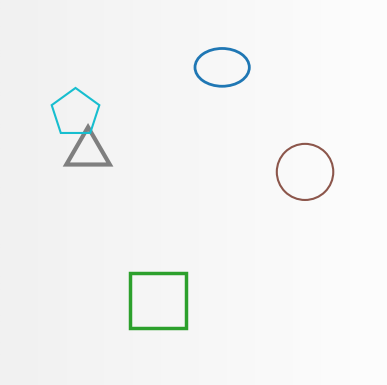[{"shape": "oval", "thickness": 2, "radius": 0.35, "center": [0.573, 0.825]}, {"shape": "square", "thickness": 2.5, "radius": 0.36, "center": [0.408, 0.22]}, {"shape": "circle", "thickness": 1.5, "radius": 0.36, "center": [0.787, 0.553]}, {"shape": "triangle", "thickness": 3, "radius": 0.32, "center": [0.227, 0.605]}, {"shape": "pentagon", "thickness": 1.5, "radius": 0.32, "center": [0.195, 0.707]}]